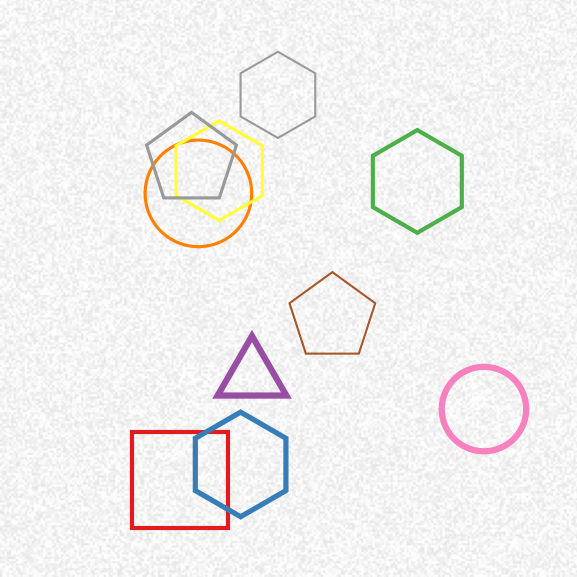[{"shape": "square", "thickness": 2, "radius": 0.42, "center": [0.312, 0.167]}, {"shape": "hexagon", "thickness": 2.5, "radius": 0.45, "center": [0.417, 0.195]}, {"shape": "hexagon", "thickness": 2, "radius": 0.44, "center": [0.723, 0.685]}, {"shape": "triangle", "thickness": 3, "radius": 0.34, "center": [0.436, 0.349]}, {"shape": "circle", "thickness": 1.5, "radius": 0.46, "center": [0.344, 0.664]}, {"shape": "hexagon", "thickness": 1.5, "radius": 0.43, "center": [0.38, 0.704]}, {"shape": "pentagon", "thickness": 1, "radius": 0.39, "center": [0.576, 0.45]}, {"shape": "circle", "thickness": 3, "radius": 0.37, "center": [0.838, 0.291]}, {"shape": "pentagon", "thickness": 1.5, "radius": 0.41, "center": [0.332, 0.723]}, {"shape": "hexagon", "thickness": 1, "radius": 0.37, "center": [0.481, 0.835]}]